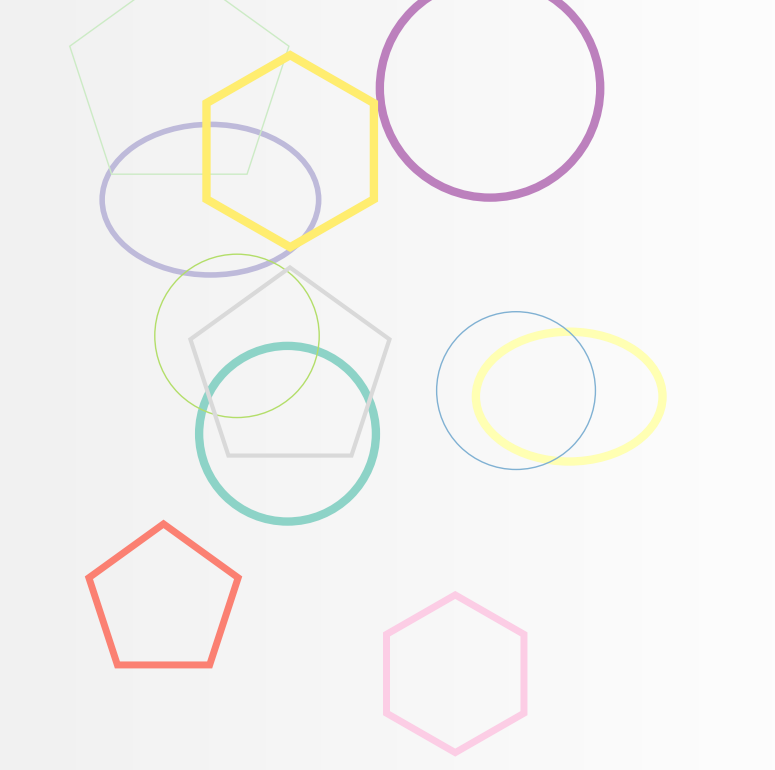[{"shape": "circle", "thickness": 3, "radius": 0.57, "center": [0.371, 0.437]}, {"shape": "oval", "thickness": 3, "radius": 0.6, "center": [0.734, 0.485]}, {"shape": "oval", "thickness": 2, "radius": 0.7, "center": [0.271, 0.741]}, {"shape": "pentagon", "thickness": 2.5, "radius": 0.51, "center": [0.211, 0.218]}, {"shape": "circle", "thickness": 0.5, "radius": 0.51, "center": [0.666, 0.493]}, {"shape": "circle", "thickness": 0.5, "radius": 0.53, "center": [0.306, 0.564]}, {"shape": "hexagon", "thickness": 2.5, "radius": 0.51, "center": [0.587, 0.125]}, {"shape": "pentagon", "thickness": 1.5, "radius": 0.68, "center": [0.374, 0.518]}, {"shape": "circle", "thickness": 3, "radius": 0.71, "center": [0.632, 0.886]}, {"shape": "pentagon", "thickness": 0.5, "radius": 0.74, "center": [0.231, 0.894]}, {"shape": "hexagon", "thickness": 3, "radius": 0.62, "center": [0.374, 0.804]}]